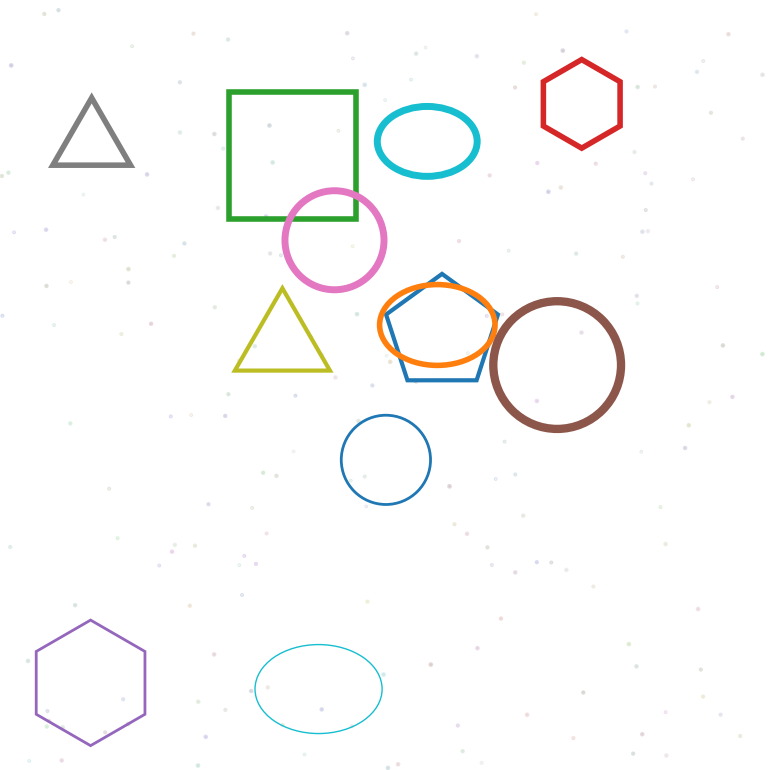[{"shape": "pentagon", "thickness": 1.5, "radius": 0.38, "center": [0.574, 0.568]}, {"shape": "circle", "thickness": 1, "radius": 0.29, "center": [0.501, 0.403]}, {"shape": "oval", "thickness": 2, "radius": 0.37, "center": [0.568, 0.578]}, {"shape": "square", "thickness": 2, "radius": 0.41, "center": [0.38, 0.798]}, {"shape": "hexagon", "thickness": 2, "radius": 0.29, "center": [0.755, 0.865]}, {"shape": "hexagon", "thickness": 1, "radius": 0.41, "center": [0.118, 0.113]}, {"shape": "circle", "thickness": 3, "radius": 0.41, "center": [0.724, 0.526]}, {"shape": "circle", "thickness": 2.5, "radius": 0.32, "center": [0.434, 0.688]}, {"shape": "triangle", "thickness": 2, "radius": 0.29, "center": [0.119, 0.815]}, {"shape": "triangle", "thickness": 1.5, "radius": 0.36, "center": [0.367, 0.554]}, {"shape": "oval", "thickness": 0.5, "radius": 0.41, "center": [0.414, 0.105]}, {"shape": "oval", "thickness": 2.5, "radius": 0.32, "center": [0.555, 0.816]}]